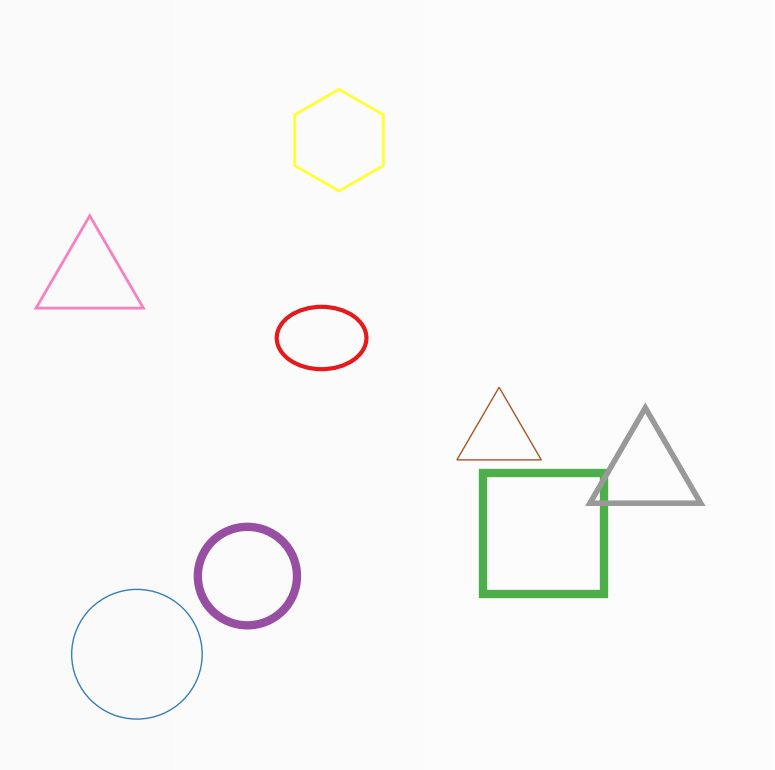[{"shape": "oval", "thickness": 1.5, "radius": 0.29, "center": [0.415, 0.561]}, {"shape": "circle", "thickness": 0.5, "radius": 0.42, "center": [0.177, 0.15]}, {"shape": "square", "thickness": 3, "radius": 0.39, "center": [0.701, 0.307]}, {"shape": "circle", "thickness": 3, "radius": 0.32, "center": [0.319, 0.252]}, {"shape": "hexagon", "thickness": 1, "radius": 0.33, "center": [0.437, 0.818]}, {"shape": "triangle", "thickness": 0.5, "radius": 0.31, "center": [0.644, 0.434]}, {"shape": "triangle", "thickness": 1, "radius": 0.4, "center": [0.116, 0.64]}, {"shape": "triangle", "thickness": 2, "radius": 0.41, "center": [0.833, 0.388]}]